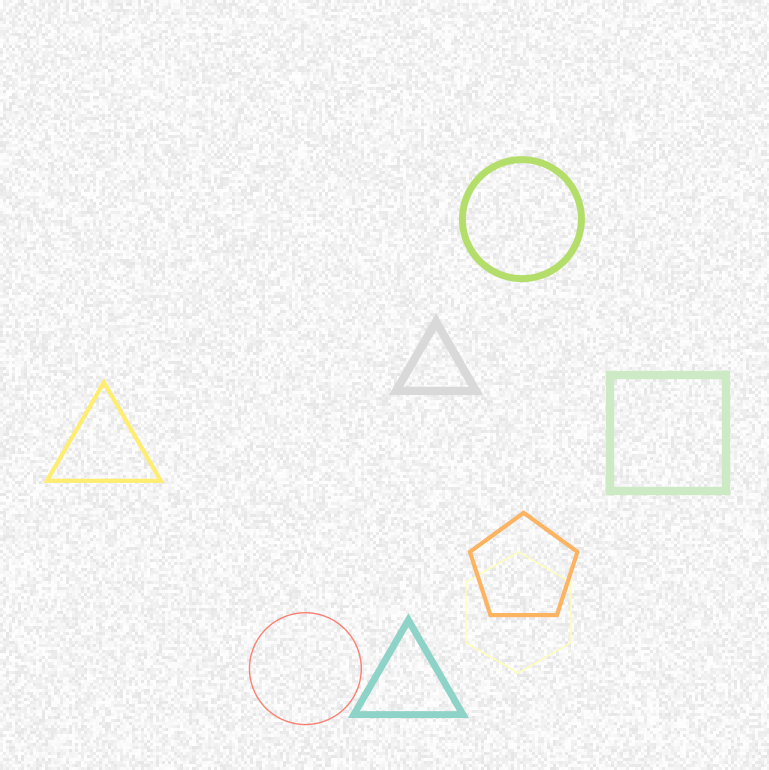[{"shape": "triangle", "thickness": 2.5, "radius": 0.41, "center": [0.53, 0.113]}, {"shape": "hexagon", "thickness": 0.5, "radius": 0.39, "center": [0.673, 0.205]}, {"shape": "circle", "thickness": 0.5, "radius": 0.36, "center": [0.397, 0.132]}, {"shape": "pentagon", "thickness": 1.5, "radius": 0.37, "center": [0.68, 0.261]}, {"shape": "circle", "thickness": 2.5, "radius": 0.39, "center": [0.678, 0.715]}, {"shape": "triangle", "thickness": 3, "radius": 0.3, "center": [0.566, 0.522]}, {"shape": "square", "thickness": 3, "radius": 0.38, "center": [0.867, 0.438]}, {"shape": "triangle", "thickness": 1.5, "radius": 0.43, "center": [0.135, 0.418]}]